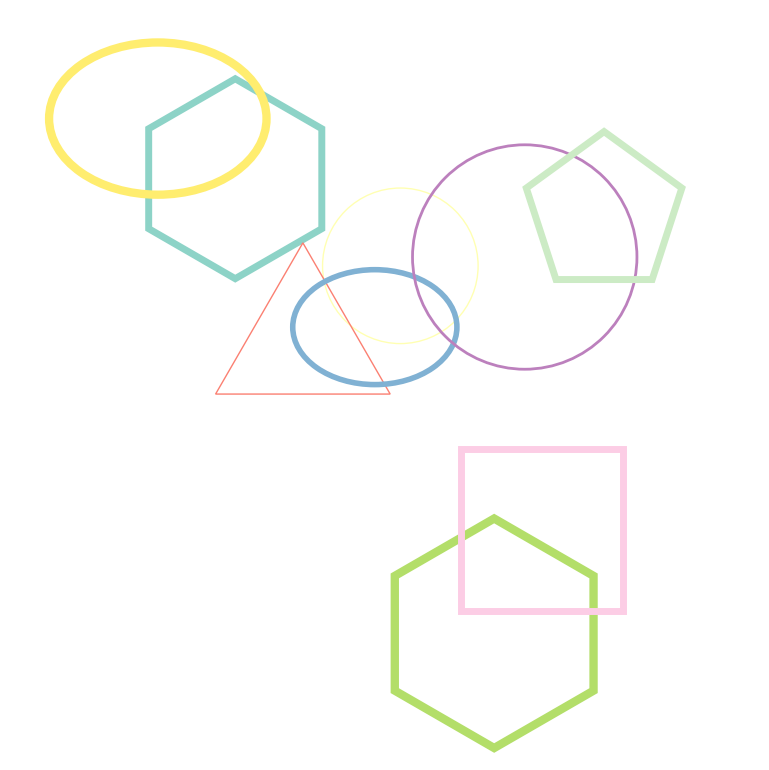[{"shape": "hexagon", "thickness": 2.5, "radius": 0.65, "center": [0.306, 0.768]}, {"shape": "circle", "thickness": 0.5, "radius": 0.51, "center": [0.52, 0.655]}, {"shape": "triangle", "thickness": 0.5, "radius": 0.65, "center": [0.393, 0.554]}, {"shape": "oval", "thickness": 2, "radius": 0.53, "center": [0.487, 0.575]}, {"shape": "hexagon", "thickness": 3, "radius": 0.75, "center": [0.642, 0.178]}, {"shape": "square", "thickness": 2.5, "radius": 0.53, "center": [0.704, 0.312]}, {"shape": "circle", "thickness": 1, "radius": 0.73, "center": [0.681, 0.666]}, {"shape": "pentagon", "thickness": 2.5, "radius": 0.53, "center": [0.785, 0.723]}, {"shape": "oval", "thickness": 3, "radius": 0.71, "center": [0.205, 0.846]}]